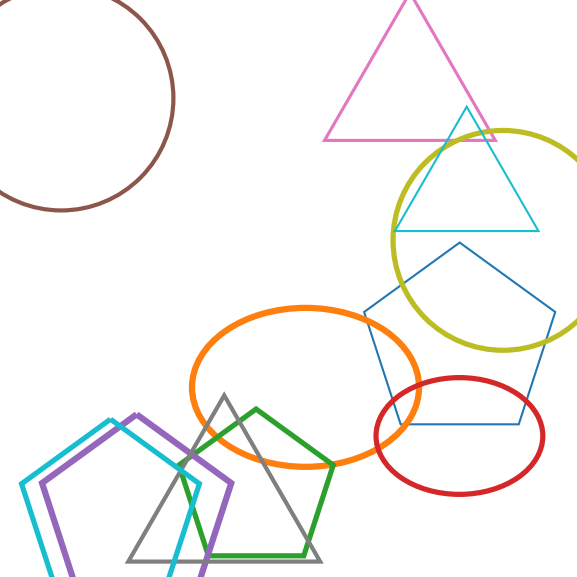[{"shape": "pentagon", "thickness": 1, "radius": 0.87, "center": [0.796, 0.405]}, {"shape": "oval", "thickness": 3, "radius": 0.98, "center": [0.529, 0.328]}, {"shape": "pentagon", "thickness": 2.5, "radius": 0.7, "center": [0.443, 0.15]}, {"shape": "oval", "thickness": 2.5, "radius": 0.72, "center": [0.796, 0.244]}, {"shape": "pentagon", "thickness": 3, "radius": 0.86, "center": [0.237, 0.109]}, {"shape": "circle", "thickness": 2, "radius": 0.97, "center": [0.106, 0.829]}, {"shape": "triangle", "thickness": 1.5, "radius": 0.85, "center": [0.71, 0.841]}, {"shape": "triangle", "thickness": 2, "radius": 0.96, "center": [0.388, 0.123]}, {"shape": "circle", "thickness": 2.5, "radius": 0.95, "center": [0.871, 0.583]}, {"shape": "triangle", "thickness": 1, "radius": 0.72, "center": [0.808, 0.671]}, {"shape": "pentagon", "thickness": 2.5, "radius": 0.81, "center": [0.191, 0.111]}]